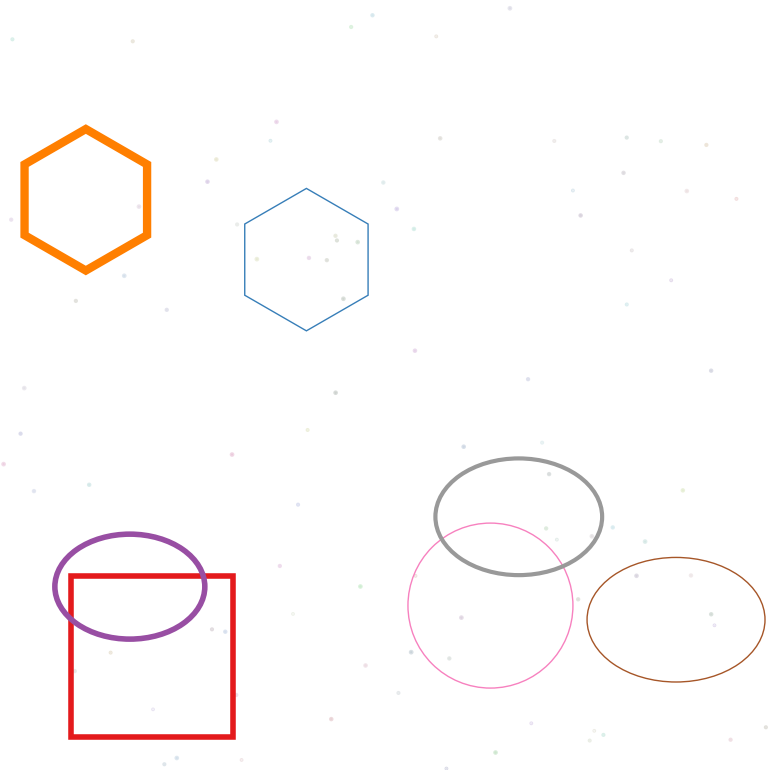[{"shape": "square", "thickness": 2, "radius": 0.52, "center": [0.198, 0.148]}, {"shape": "hexagon", "thickness": 0.5, "radius": 0.46, "center": [0.398, 0.663]}, {"shape": "oval", "thickness": 2, "radius": 0.49, "center": [0.169, 0.238]}, {"shape": "hexagon", "thickness": 3, "radius": 0.46, "center": [0.111, 0.741]}, {"shape": "oval", "thickness": 0.5, "radius": 0.58, "center": [0.878, 0.195]}, {"shape": "circle", "thickness": 0.5, "radius": 0.54, "center": [0.637, 0.214]}, {"shape": "oval", "thickness": 1.5, "radius": 0.54, "center": [0.674, 0.329]}]